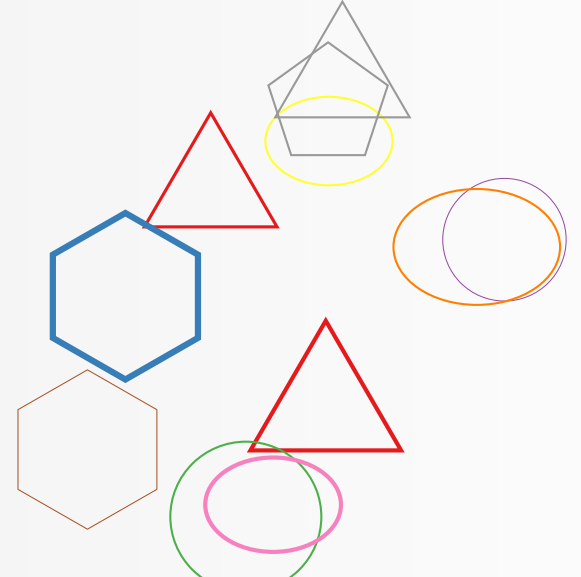[{"shape": "triangle", "thickness": 2, "radius": 0.75, "center": [0.56, 0.294]}, {"shape": "triangle", "thickness": 1.5, "radius": 0.66, "center": [0.363, 0.672]}, {"shape": "hexagon", "thickness": 3, "radius": 0.72, "center": [0.216, 0.486]}, {"shape": "circle", "thickness": 1, "radius": 0.65, "center": [0.423, 0.104]}, {"shape": "circle", "thickness": 0.5, "radius": 0.53, "center": [0.868, 0.584]}, {"shape": "oval", "thickness": 1, "radius": 0.72, "center": [0.82, 0.572]}, {"shape": "oval", "thickness": 1, "radius": 0.55, "center": [0.566, 0.755]}, {"shape": "hexagon", "thickness": 0.5, "radius": 0.69, "center": [0.15, 0.221]}, {"shape": "oval", "thickness": 2, "radius": 0.58, "center": [0.47, 0.125]}, {"shape": "triangle", "thickness": 1, "radius": 0.67, "center": [0.589, 0.863]}, {"shape": "pentagon", "thickness": 1, "radius": 0.54, "center": [0.564, 0.818]}]